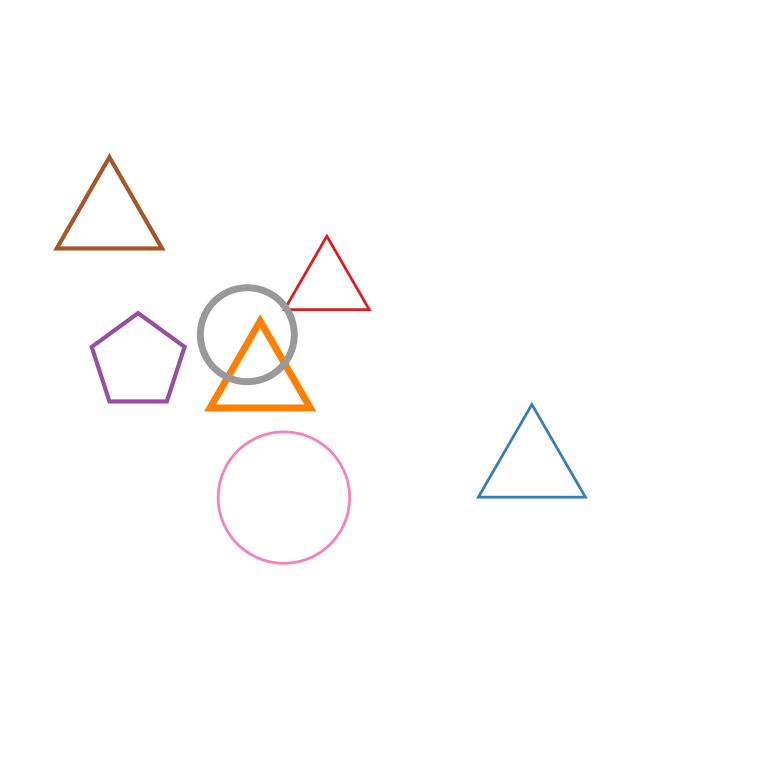[{"shape": "triangle", "thickness": 1, "radius": 0.32, "center": [0.425, 0.63]}, {"shape": "triangle", "thickness": 1, "radius": 0.4, "center": [0.691, 0.394]}, {"shape": "pentagon", "thickness": 1.5, "radius": 0.32, "center": [0.179, 0.53]}, {"shape": "triangle", "thickness": 2.5, "radius": 0.38, "center": [0.338, 0.508]}, {"shape": "triangle", "thickness": 1.5, "radius": 0.39, "center": [0.142, 0.717]}, {"shape": "circle", "thickness": 1, "radius": 0.43, "center": [0.369, 0.354]}, {"shape": "circle", "thickness": 2.5, "radius": 0.3, "center": [0.321, 0.565]}]